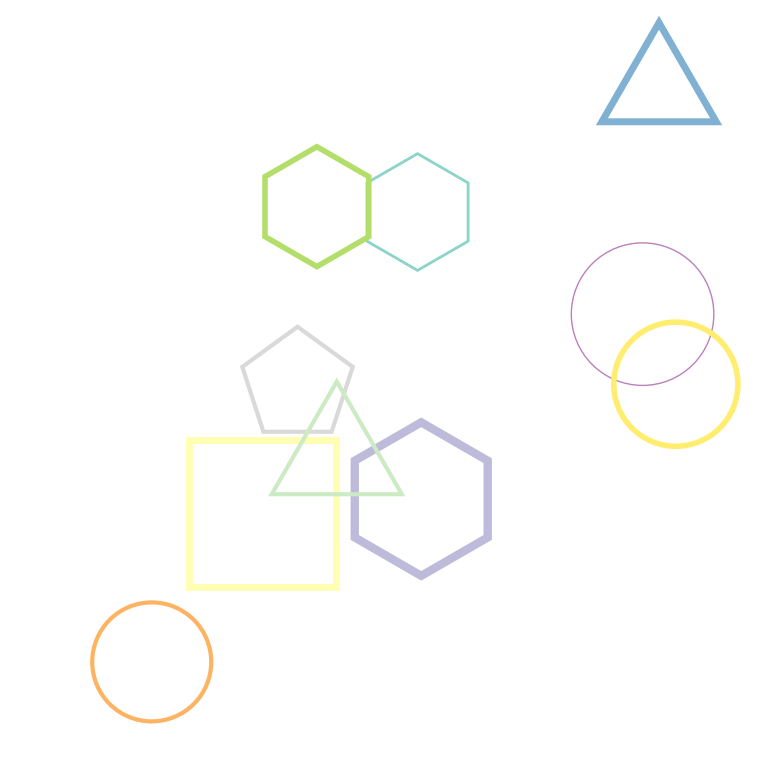[{"shape": "hexagon", "thickness": 1, "radius": 0.38, "center": [0.542, 0.725]}, {"shape": "square", "thickness": 2.5, "radius": 0.48, "center": [0.341, 0.333]}, {"shape": "hexagon", "thickness": 3, "radius": 0.5, "center": [0.547, 0.352]}, {"shape": "triangle", "thickness": 2.5, "radius": 0.43, "center": [0.856, 0.885]}, {"shape": "circle", "thickness": 1.5, "radius": 0.39, "center": [0.197, 0.14]}, {"shape": "hexagon", "thickness": 2, "radius": 0.39, "center": [0.412, 0.732]}, {"shape": "pentagon", "thickness": 1.5, "radius": 0.38, "center": [0.386, 0.5]}, {"shape": "circle", "thickness": 0.5, "radius": 0.46, "center": [0.835, 0.592]}, {"shape": "triangle", "thickness": 1.5, "radius": 0.49, "center": [0.437, 0.407]}, {"shape": "circle", "thickness": 2, "radius": 0.4, "center": [0.878, 0.501]}]